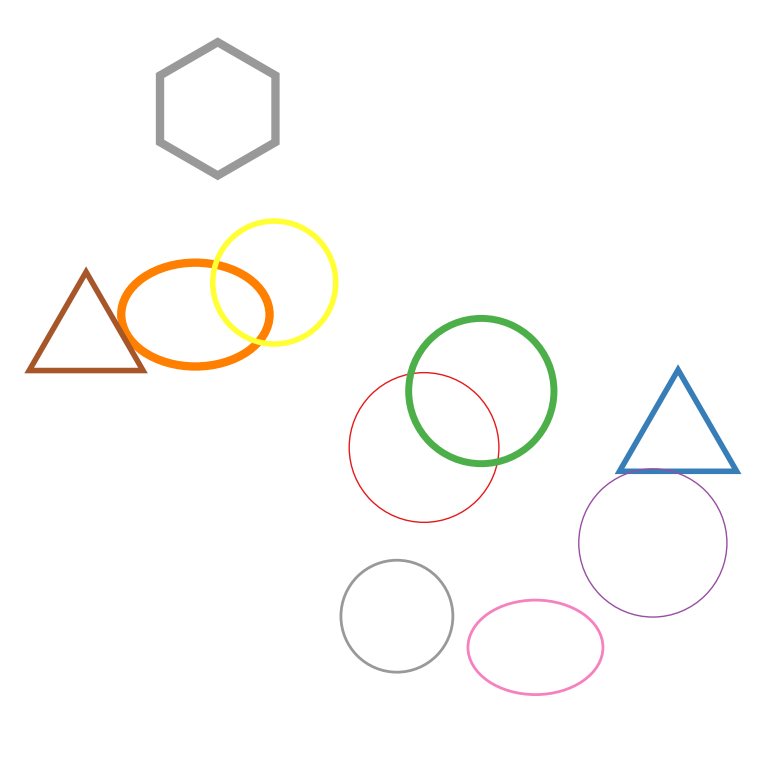[{"shape": "circle", "thickness": 0.5, "radius": 0.49, "center": [0.551, 0.419]}, {"shape": "triangle", "thickness": 2, "radius": 0.44, "center": [0.881, 0.432]}, {"shape": "circle", "thickness": 2.5, "radius": 0.47, "center": [0.625, 0.492]}, {"shape": "circle", "thickness": 0.5, "radius": 0.48, "center": [0.848, 0.295]}, {"shape": "oval", "thickness": 3, "radius": 0.48, "center": [0.254, 0.591]}, {"shape": "circle", "thickness": 2, "radius": 0.4, "center": [0.356, 0.633]}, {"shape": "triangle", "thickness": 2, "radius": 0.43, "center": [0.112, 0.561]}, {"shape": "oval", "thickness": 1, "radius": 0.44, "center": [0.695, 0.159]}, {"shape": "circle", "thickness": 1, "radius": 0.36, "center": [0.515, 0.2]}, {"shape": "hexagon", "thickness": 3, "radius": 0.43, "center": [0.283, 0.859]}]